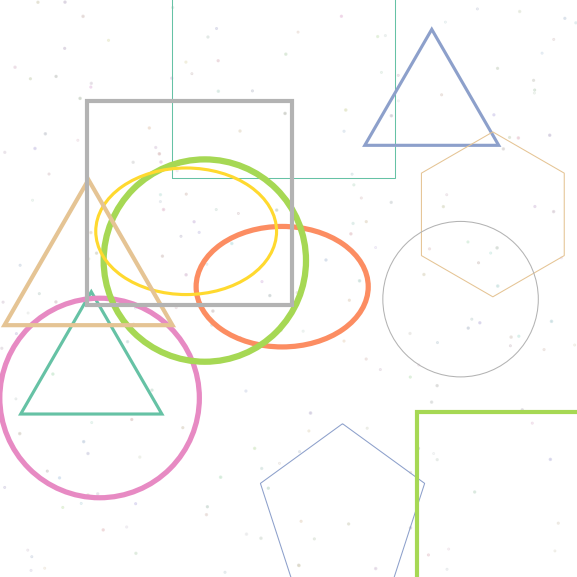[{"shape": "triangle", "thickness": 1.5, "radius": 0.71, "center": [0.158, 0.353]}, {"shape": "square", "thickness": 0.5, "radius": 0.97, "center": [0.491, 0.885]}, {"shape": "oval", "thickness": 2.5, "radius": 0.75, "center": [0.489, 0.503]}, {"shape": "triangle", "thickness": 1.5, "radius": 0.67, "center": [0.748, 0.814]}, {"shape": "pentagon", "thickness": 0.5, "radius": 0.75, "center": [0.593, 0.116]}, {"shape": "circle", "thickness": 2.5, "radius": 0.86, "center": [0.172, 0.31]}, {"shape": "square", "thickness": 2, "radius": 0.72, "center": [0.867, 0.142]}, {"shape": "circle", "thickness": 3, "radius": 0.88, "center": [0.355, 0.548]}, {"shape": "oval", "thickness": 1.5, "radius": 0.78, "center": [0.322, 0.599]}, {"shape": "hexagon", "thickness": 0.5, "radius": 0.71, "center": [0.853, 0.628]}, {"shape": "triangle", "thickness": 2, "radius": 0.84, "center": [0.153, 0.52]}, {"shape": "circle", "thickness": 0.5, "radius": 0.67, "center": [0.798, 0.481]}, {"shape": "square", "thickness": 2, "radius": 0.89, "center": [0.328, 0.648]}]